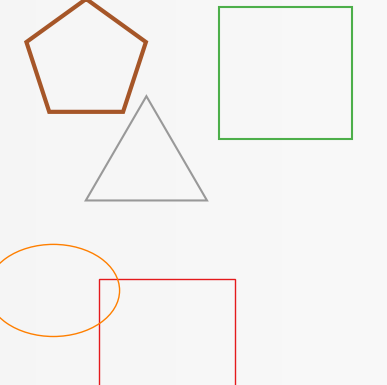[{"shape": "square", "thickness": 1, "radius": 0.87, "center": [0.431, 0.101]}, {"shape": "square", "thickness": 1.5, "radius": 0.86, "center": [0.737, 0.81]}, {"shape": "oval", "thickness": 1, "radius": 0.85, "center": [0.138, 0.246]}, {"shape": "pentagon", "thickness": 3, "radius": 0.81, "center": [0.222, 0.841]}, {"shape": "triangle", "thickness": 1.5, "radius": 0.9, "center": [0.378, 0.57]}]